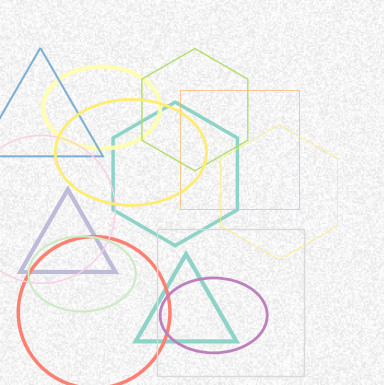[{"shape": "hexagon", "thickness": 2.5, "radius": 0.93, "center": [0.455, 0.548]}, {"shape": "triangle", "thickness": 3, "radius": 0.76, "center": [0.483, 0.189]}, {"shape": "oval", "thickness": 3, "radius": 0.76, "center": [0.264, 0.721]}, {"shape": "triangle", "thickness": 3, "radius": 0.71, "center": [0.176, 0.365]}, {"shape": "circle", "thickness": 2.5, "radius": 0.98, "center": [0.244, 0.188]}, {"shape": "triangle", "thickness": 1.5, "radius": 0.94, "center": [0.105, 0.688]}, {"shape": "square", "thickness": 0.5, "radius": 0.77, "center": [0.622, 0.612]}, {"shape": "hexagon", "thickness": 1, "radius": 0.79, "center": [0.506, 0.715]}, {"shape": "circle", "thickness": 1, "radius": 0.96, "center": [0.108, 0.456]}, {"shape": "square", "thickness": 1, "radius": 0.95, "center": [0.6, 0.215]}, {"shape": "oval", "thickness": 2, "radius": 0.7, "center": [0.555, 0.181]}, {"shape": "oval", "thickness": 1.5, "radius": 0.7, "center": [0.213, 0.289]}, {"shape": "hexagon", "thickness": 0.5, "radius": 0.88, "center": [0.725, 0.501]}, {"shape": "oval", "thickness": 2, "radius": 0.98, "center": [0.34, 0.604]}]